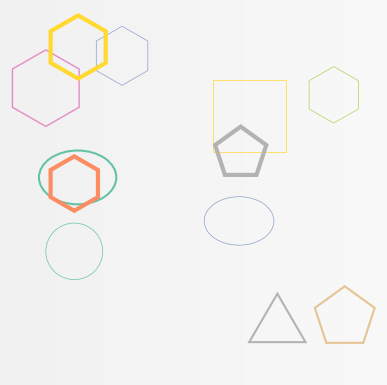[{"shape": "oval", "thickness": 1.5, "radius": 0.5, "center": [0.2, 0.539]}, {"shape": "circle", "thickness": 0.5, "radius": 0.37, "center": [0.192, 0.347]}, {"shape": "hexagon", "thickness": 3, "radius": 0.35, "center": [0.192, 0.523]}, {"shape": "hexagon", "thickness": 0.5, "radius": 0.38, "center": [0.315, 0.855]}, {"shape": "oval", "thickness": 0.5, "radius": 0.45, "center": [0.617, 0.426]}, {"shape": "hexagon", "thickness": 1, "radius": 0.5, "center": [0.118, 0.771]}, {"shape": "hexagon", "thickness": 0.5, "radius": 0.37, "center": [0.861, 0.754]}, {"shape": "square", "thickness": 0.5, "radius": 0.47, "center": [0.644, 0.699]}, {"shape": "hexagon", "thickness": 3, "radius": 0.41, "center": [0.202, 0.878]}, {"shape": "pentagon", "thickness": 1.5, "radius": 0.41, "center": [0.89, 0.175]}, {"shape": "pentagon", "thickness": 3, "radius": 0.35, "center": [0.621, 0.602]}, {"shape": "triangle", "thickness": 1.5, "radius": 0.42, "center": [0.716, 0.153]}]